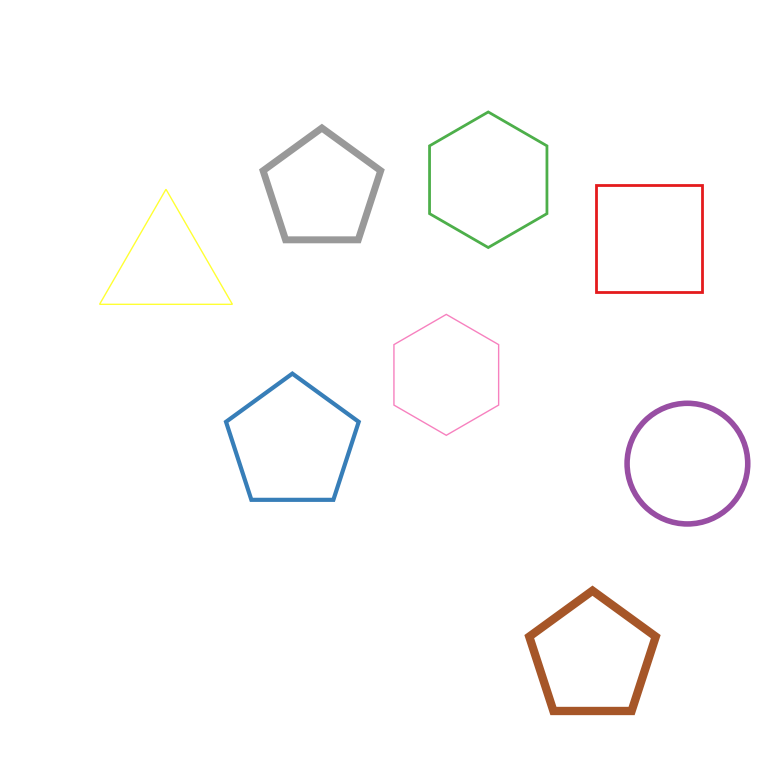[{"shape": "square", "thickness": 1, "radius": 0.35, "center": [0.843, 0.69]}, {"shape": "pentagon", "thickness": 1.5, "radius": 0.45, "center": [0.38, 0.424]}, {"shape": "hexagon", "thickness": 1, "radius": 0.44, "center": [0.634, 0.767]}, {"shape": "circle", "thickness": 2, "radius": 0.39, "center": [0.893, 0.398]}, {"shape": "triangle", "thickness": 0.5, "radius": 0.5, "center": [0.216, 0.655]}, {"shape": "pentagon", "thickness": 3, "radius": 0.43, "center": [0.769, 0.147]}, {"shape": "hexagon", "thickness": 0.5, "radius": 0.39, "center": [0.58, 0.513]}, {"shape": "pentagon", "thickness": 2.5, "radius": 0.4, "center": [0.418, 0.753]}]